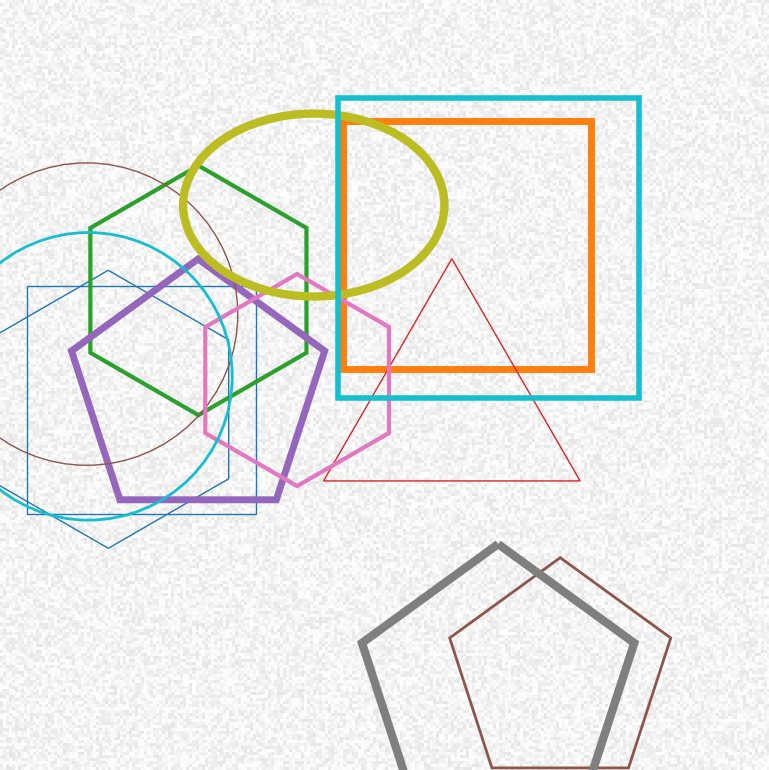[{"shape": "hexagon", "thickness": 0.5, "radius": 0.9, "center": [0.141, 0.468]}, {"shape": "square", "thickness": 0.5, "radius": 0.74, "center": [0.184, 0.481]}, {"shape": "square", "thickness": 2.5, "radius": 0.81, "center": [0.606, 0.682]}, {"shape": "hexagon", "thickness": 1.5, "radius": 0.81, "center": [0.258, 0.623]}, {"shape": "triangle", "thickness": 0.5, "radius": 0.96, "center": [0.587, 0.472]}, {"shape": "pentagon", "thickness": 2.5, "radius": 0.86, "center": [0.257, 0.491]}, {"shape": "circle", "thickness": 0.5, "radius": 0.98, "center": [0.112, 0.592]}, {"shape": "pentagon", "thickness": 1, "radius": 0.75, "center": [0.728, 0.125]}, {"shape": "hexagon", "thickness": 1.5, "radius": 0.69, "center": [0.386, 0.506]}, {"shape": "pentagon", "thickness": 3, "radius": 0.93, "center": [0.647, 0.108]}, {"shape": "oval", "thickness": 3, "radius": 0.85, "center": [0.408, 0.734]}, {"shape": "square", "thickness": 2, "radius": 0.97, "center": [0.634, 0.678]}, {"shape": "circle", "thickness": 1, "radius": 0.93, "center": [0.115, 0.511]}]